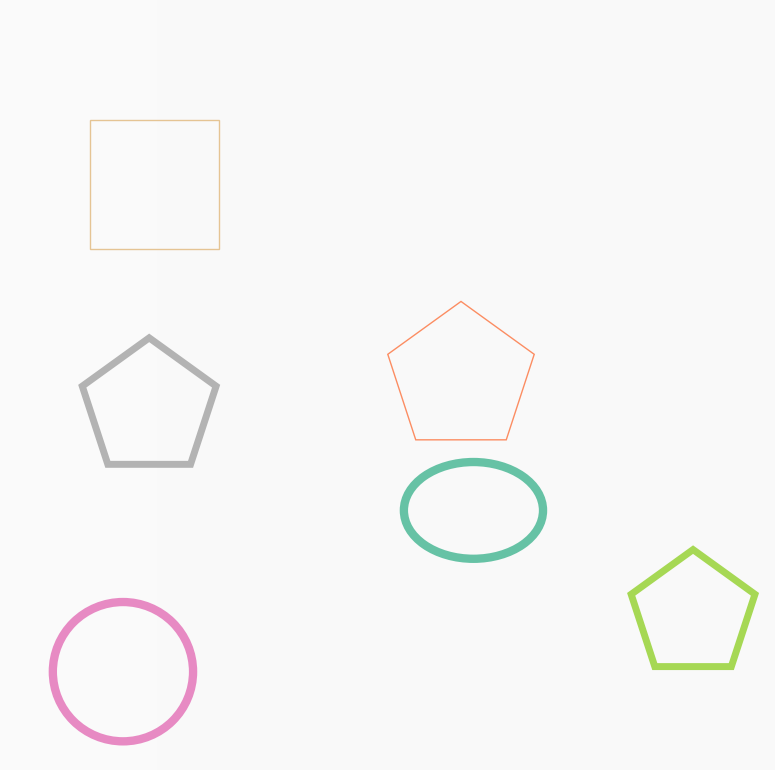[{"shape": "oval", "thickness": 3, "radius": 0.45, "center": [0.611, 0.337]}, {"shape": "pentagon", "thickness": 0.5, "radius": 0.5, "center": [0.595, 0.509]}, {"shape": "circle", "thickness": 3, "radius": 0.45, "center": [0.159, 0.128]}, {"shape": "pentagon", "thickness": 2.5, "radius": 0.42, "center": [0.894, 0.202]}, {"shape": "square", "thickness": 0.5, "radius": 0.42, "center": [0.2, 0.76]}, {"shape": "pentagon", "thickness": 2.5, "radius": 0.45, "center": [0.193, 0.47]}]